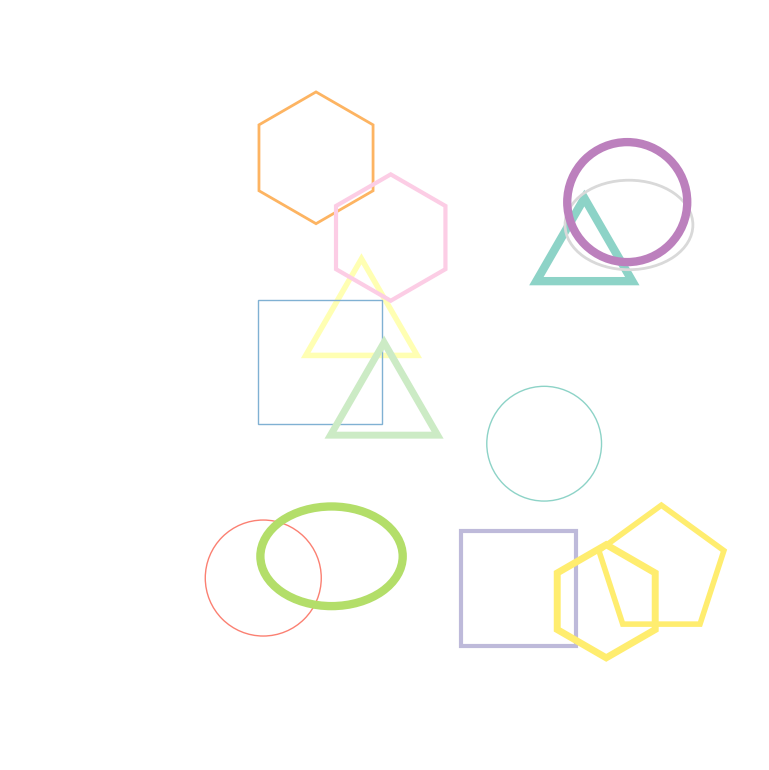[{"shape": "triangle", "thickness": 3, "radius": 0.36, "center": [0.759, 0.671]}, {"shape": "circle", "thickness": 0.5, "radius": 0.37, "center": [0.707, 0.424]}, {"shape": "triangle", "thickness": 2, "radius": 0.42, "center": [0.469, 0.58]}, {"shape": "square", "thickness": 1.5, "radius": 0.37, "center": [0.674, 0.236]}, {"shape": "circle", "thickness": 0.5, "radius": 0.38, "center": [0.342, 0.249]}, {"shape": "square", "thickness": 0.5, "radius": 0.4, "center": [0.415, 0.53]}, {"shape": "hexagon", "thickness": 1, "radius": 0.43, "center": [0.41, 0.795]}, {"shape": "oval", "thickness": 3, "radius": 0.46, "center": [0.431, 0.278]}, {"shape": "hexagon", "thickness": 1.5, "radius": 0.41, "center": [0.507, 0.691]}, {"shape": "oval", "thickness": 1, "radius": 0.42, "center": [0.817, 0.708]}, {"shape": "circle", "thickness": 3, "radius": 0.39, "center": [0.815, 0.738]}, {"shape": "triangle", "thickness": 2.5, "radius": 0.4, "center": [0.499, 0.475]}, {"shape": "hexagon", "thickness": 2.5, "radius": 0.37, "center": [0.787, 0.219]}, {"shape": "pentagon", "thickness": 2, "radius": 0.43, "center": [0.859, 0.259]}]